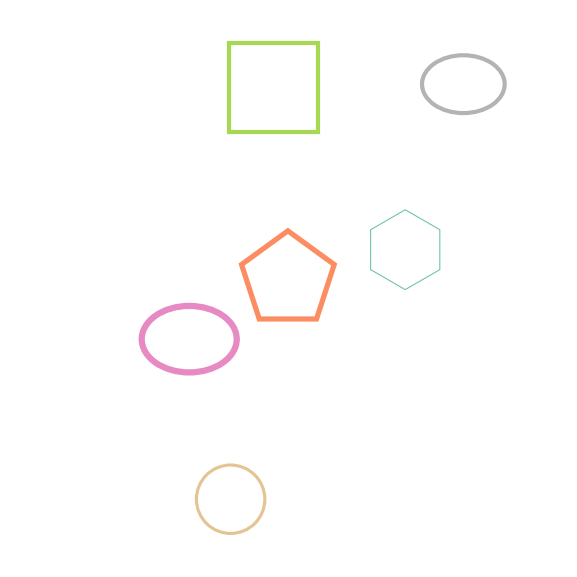[{"shape": "hexagon", "thickness": 0.5, "radius": 0.35, "center": [0.702, 0.567]}, {"shape": "pentagon", "thickness": 2.5, "radius": 0.42, "center": [0.498, 0.515]}, {"shape": "oval", "thickness": 3, "radius": 0.41, "center": [0.328, 0.412]}, {"shape": "square", "thickness": 2, "radius": 0.38, "center": [0.473, 0.848]}, {"shape": "circle", "thickness": 1.5, "radius": 0.3, "center": [0.399, 0.135]}, {"shape": "oval", "thickness": 2, "radius": 0.36, "center": [0.802, 0.853]}]